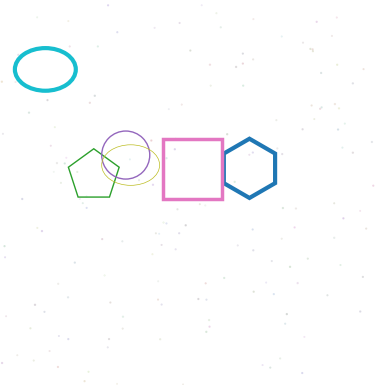[{"shape": "hexagon", "thickness": 3, "radius": 0.38, "center": [0.648, 0.563]}, {"shape": "pentagon", "thickness": 1, "radius": 0.35, "center": [0.244, 0.544]}, {"shape": "circle", "thickness": 1, "radius": 0.31, "center": [0.327, 0.597]}, {"shape": "square", "thickness": 2.5, "radius": 0.39, "center": [0.5, 0.561]}, {"shape": "oval", "thickness": 0.5, "radius": 0.38, "center": [0.339, 0.571]}, {"shape": "oval", "thickness": 3, "radius": 0.4, "center": [0.118, 0.82]}]